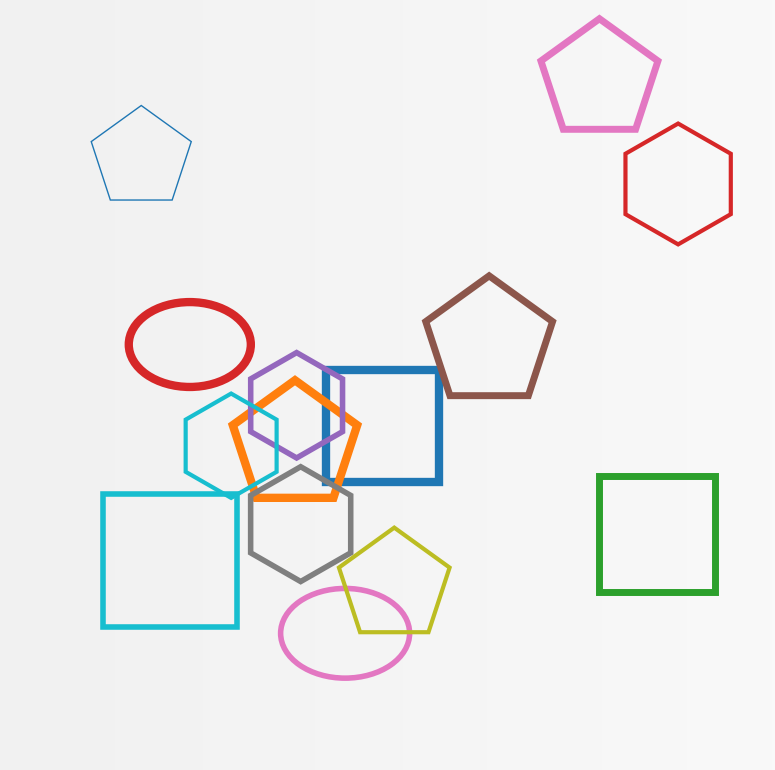[{"shape": "square", "thickness": 3, "radius": 0.36, "center": [0.494, 0.446]}, {"shape": "pentagon", "thickness": 0.5, "radius": 0.34, "center": [0.182, 0.795]}, {"shape": "pentagon", "thickness": 3, "radius": 0.42, "center": [0.381, 0.422]}, {"shape": "square", "thickness": 2.5, "radius": 0.38, "center": [0.848, 0.306]}, {"shape": "hexagon", "thickness": 1.5, "radius": 0.39, "center": [0.875, 0.761]}, {"shape": "oval", "thickness": 3, "radius": 0.39, "center": [0.245, 0.553]}, {"shape": "hexagon", "thickness": 2, "radius": 0.34, "center": [0.383, 0.474]}, {"shape": "pentagon", "thickness": 2.5, "radius": 0.43, "center": [0.631, 0.556]}, {"shape": "pentagon", "thickness": 2.5, "radius": 0.4, "center": [0.773, 0.896]}, {"shape": "oval", "thickness": 2, "radius": 0.42, "center": [0.445, 0.178]}, {"shape": "hexagon", "thickness": 2, "radius": 0.37, "center": [0.388, 0.319]}, {"shape": "pentagon", "thickness": 1.5, "radius": 0.38, "center": [0.509, 0.24]}, {"shape": "hexagon", "thickness": 1.5, "radius": 0.34, "center": [0.298, 0.421]}, {"shape": "square", "thickness": 2, "radius": 0.43, "center": [0.219, 0.272]}]